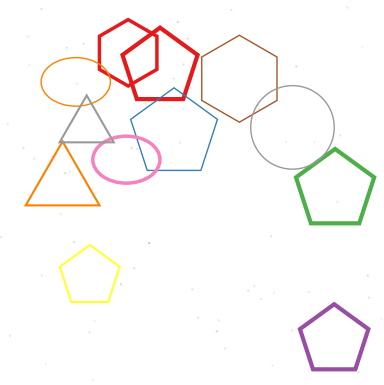[{"shape": "pentagon", "thickness": 3, "radius": 0.51, "center": [0.416, 0.826]}, {"shape": "hexagon", "thickness": 2.5, "radius": 0.43, "center": [0.333, 0.863]}, {"shape": "pentagon", "thickness": 1, "radius": 0.59, "center": [0.452, 0.653]}, {"shape": "pentagon", "thickness": 3, "radius": 0.53, "center": [0.87, 0.506]}, {"shape": "pentagon", "thickness": 3, "radius": 0.47, "center": [0.868, 0.116]}, {"shape": "oval", "thickness": 1, "radius": 0.45, "center": [0.197, 0.787]}, {"shape": "triangle", "thickness": 1.5, "radius": 0.55, "center": [0.163, 0.522]}, {"shape": "pentagon", "thickness": 1.5, "radius": 0.41, "center": [0.233, 0.282]}, {"shape": "hexagon", "thickness": 1, "radius": 0.56, "center": [0.622, 0.796]}, {"shape": "oval", "thickness": 2.5, "radius": 0.44, "center": [0.328, 0.585]}, {"shape": "triangle", "thickness": 1.5, "radius": 0.41, "center": [0.225, 0.671]}, {"shape": "circle", "thickness": 1, "radius": 0.54, "center": [0.76, 0.669]}]